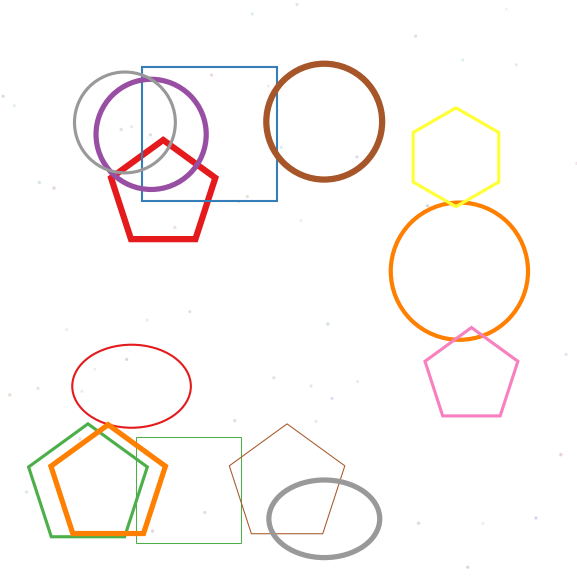[{"shape": "oval", "thickness": 1, "radius": 0.51, "center": [0.228, 0.33]}, {"shape": "pentagon", "thickness": 3, "radius": 0.47, "center": [0.283, 0.662]}, {"shape": "square", "thickness": 1, "radius": 0.58, "center": [0.363, 0.767]}, {"shape": "square", "thickness": 0.5, "radius": 0.46, "center": [0.326, 0.151]}, {"shape": "pentagon", "thickness": 1.5, "radius": 0.54, "center": [0.152, 0.157]}, {"shape": "circle", "thickness": 2.5, "radius": 0.48, "center": [0.262, 0.766]}, {"shape": "pentagon", "thickness": 2.5, "radius": 0.52, "center": [0.187, 0.16]}, {"shape": "circle", "thickness": 2, "radius": 0.59, "center": [0.795, 0.53]}, {"shape": "hexagon", "thickness": 1.5, "radius": 0.43, "center": [0.79, 0.727]}, {"shape": "pentagon", "thickness": 0.5, "radius": 0.53, "center": [0.497, 0.16]}, {"shape": "circle", "thickness": 3, "radius": 0.5, "center": [0.561, 0.789]}, {"shape": "pentagon", "thickness": 1.5, "radius": 0.42, "center": [0.816, 0.347]}, {"shape": "oval", "thickness": 2.5, "radius": 0.48, "center": [0.562, 0.101]}, {"shape": "circle", "thickness": 1.5, "radius": 0.44, "center": [0.216, 0.787]}]